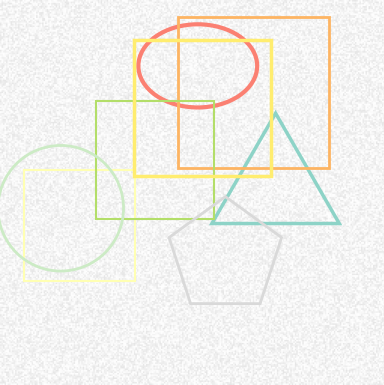[{"shape": "triangle", "thickness": 2.5, "radius": 0.96, "center": [0.716, 0.515]}, {"shape": "square", "thickness": 1.5, "radius": 0.72, "center": [0.207, 0.414]}, {"shape": "oval", "thickness": 3, "radius": 0.77, "center": [0.514, 0.829]}, {"shape": "square", "thickness": 2, "radius": 0.98, "center": [0.659, 0.759]}, {"shape": "square", "thickness": 1.5, "radius": 0.77, "center": [0.403, 0.584]}, {"shape": "pentagon", "thickness": 2, "radius": 0.77, "center": [0.585, 0.336]}, {"shape": "circle", "thickness": 2, "radius": 0.82, "center": [0.158, 0.459]}, {"shape": "square", "thickness": 2.5, "radius": 0.89, "center": [0.526, 0.719]}]